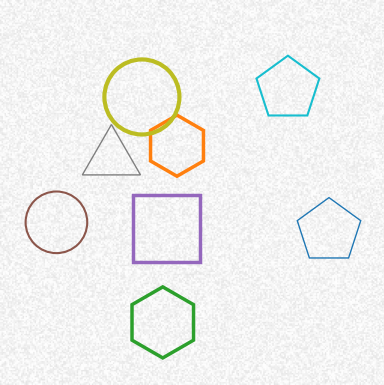[{"shape": "pentagon", "thickness": 1, "radius": 0.43, "center": [0.855, 0.4]}, {"shape": "hexagon", "thickness": 2.5, "radius": 0.4, "center": [0.46, 0.622]}, {"shape": "hexagon", "thickness": 2.5, "radius": 0.46, "center": [0.423, 0.163]}, {"shape": "square", "thickness": 2.5, "radius": 0.43, "center": [0.433, 0.406]}, {"shape": "circle", "thickness": 1.5, "radius": 0.4, "center": [0.147, 0.423]}, {"shape": "triangle", "thickness": 1, "radius": 0.44, "center": [0.289, 0.589]}, {"shape": "circle", "thickness": 3, "radius": 0.49, "center": [0.369, 0.748]}, {"shape": "pentagon", "thickness": 1.5, "radius": 0.43, "center": [0.748, 0.77]}]